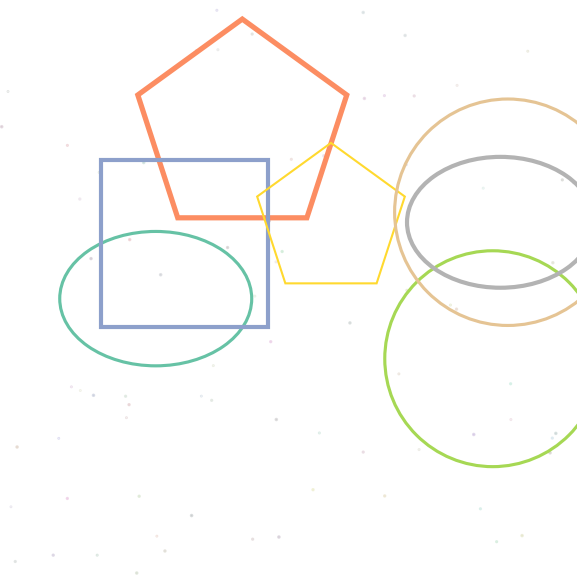[{"shape": "oval", "thickness": 1.5, "radius": 0.83, "center": [0.27, 0.482]}, {"shape": "pentagon", "thickness": 2.5, "radius": 0.95, "center": [0.42, 0.776]}, {"shape": "square", "thickness": 2, "radius": 0.72, "center": [0.319, 0.577]}, {"shape": "circle", "thickness": 1.5, "radius": 0.93, "center": [0.853, 0.378]}, {"shape": "pentagon", "thickness": 1, "radius": 0.67, "center": [0.573, 0.617]}, {"shape": "circle", "thickness": 1.5, "radius": 0.98, "center": [0.879, 0.632]}, {"shape": "oval", "thickness": 2, "radius": 0.81, "center": [0.867, 0.614]}]